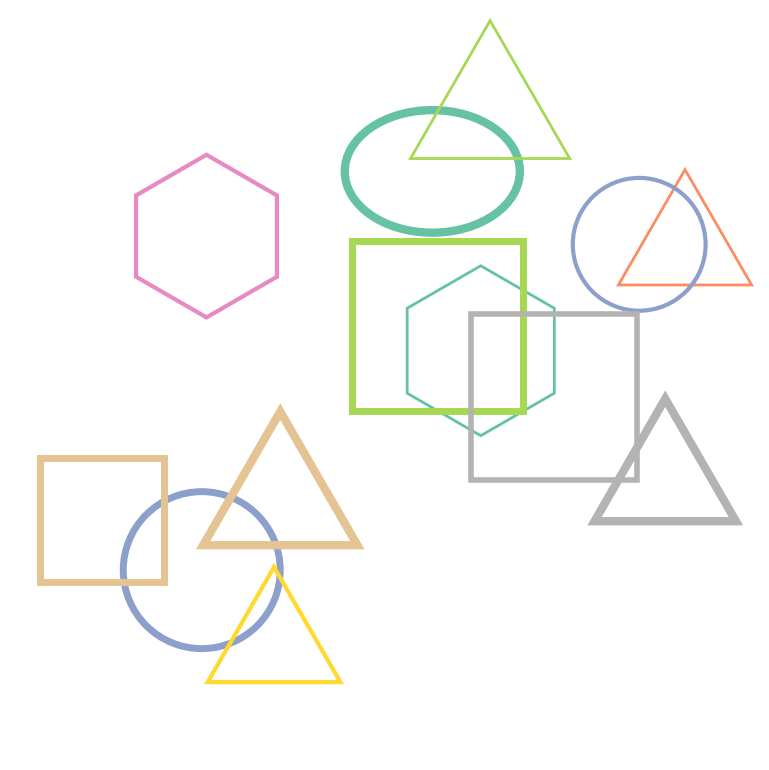[{"shape": "hexagon", "thickness": 1, "radius": 0.55, "center": [0.624, 0.545]}, {"shape": "oval", "thickness": 3, "radius": 0.57, "center": [0.561, 0.777]}, {"shape": "triangle", "thickness": 1, "radius": 0.5, "center": [0.89, 0.68]}, {"shape": "circle", "thickness": 1.5, "radius": 0.43, "center": [0.83, 0.683]}, {"shape": "circle", "thickness": 2.5, "radius": 0.51, "center": [0.262, 0.26]}, {"shape": "hexagon", "thickness": 1.5, "radius": 0.53, "center": [0.268, 0.693]}, {"shape": "triangle", "thickness": 1, "radius": 0.6, "center": [0.637, 0.854]}, {"shape": "square", "thickness": 2.5, "radius": 0.55, "center": [0.568, 0.576]}, {"shape": "triangle", "thickness": 1.5, "radius": 0.5, "center": [0.356, 0.164]}, {"shape": "square", "thickness": 2.5, "radius": 0.4, "center": [0.133, 0.324]}, {"shape": "triangle", "thickness": 3, "radius": 0.58, "center": [0.364, 0.35]}, {"shape": "triangle", "thickness": 3, "radius": 0.53, "center": [0.864, 0.376]}, {"shape": "square", "thickness": 2, "radius": 0.54, "center": [0.72, 0.485]}]